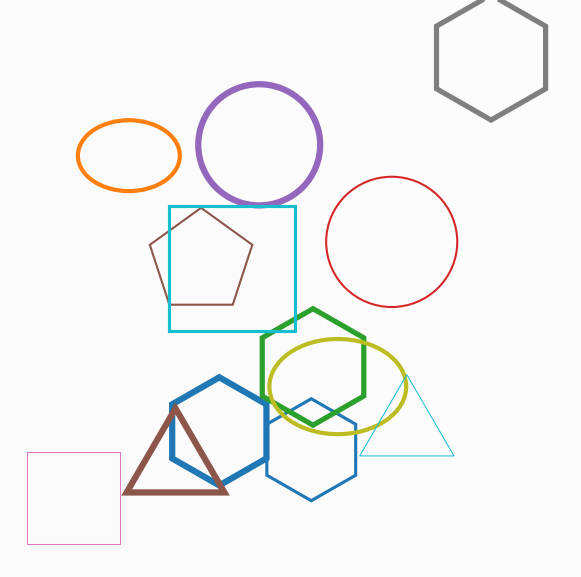[{"shape": "hexagon", "thickness": 3, "radius": 0.47, "center": [0.377, 0.252]}, {"shape": "hexagon", "thickness": 1.5, "radius": 0.44, "center": [0.536, 0.22]}, {"shape": "oval", "thickness": 2, "radius": 0.44, "center": [0.222, 0.73]}, {"shape": "hexagon", "thickness": 2.5, "radius": 0.5, "center": [0.539, 0.364]}, {"shape": "circle", "thickness": 1, "radius": 0.56, "center": [0.674, 0.58]}, {"shape": "circle", "thickness": 3, "radius": 0.52, "center": [0.446, 0.748]}, {"shape": "triangle", "thickness": 3, "radius": 0.49, "center": [0.302, 0.195]}, {"shape": "pentagon", "thickness": 1, "radius": 0.46, "center": [0.346, 0.547]}, {"shape": "square", "thickness": 0.5, "radius": 0.4, "center": [0.127, 0.136]}, {"shape": "hexagon", "thickness": 2.5, "radius": 0.54, "center": [0.845, 0.9]}, {"shape": "oval", "thickness": 2, "radius": 0.59, "center": [0.581, 0.33]}, {"shape": "triangle", "thickness": 0.5, "radius": 0.47, "center": [0.7, 0.257]}, {"shape": "square", "thickness": 1.5, "radius": 0.54, "center": [0.399, 0.534]}]